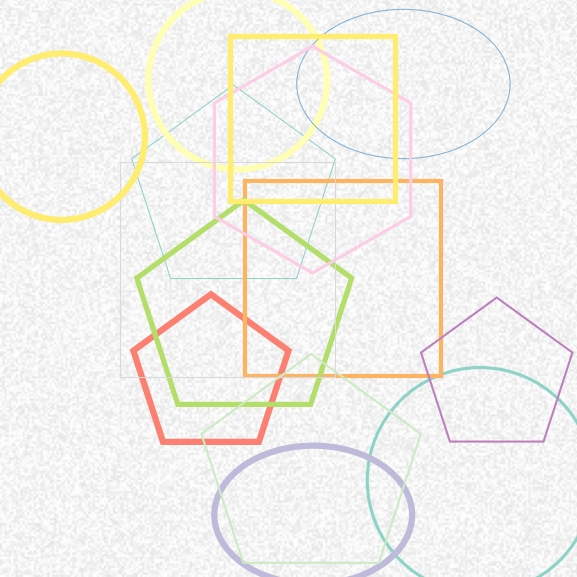[{"shape": "pentagon", "thickness": 0.5, "radius": 0.93, "center": [0.404, 0.667]}, {"shape": "circle", "thickness": 1.5, "radius": 0.98, "center": [0.831, 0.167]}, {"shape": "circle", "thickness": 3, "radius": 0.77, "center": [0.412, 0.86]}, {"shape": "oval", "thickness": 3, "radius": 0.86, "center": [0.542, 0.108]}, {"shape": "pentagon", "thickness": 3, "radius": 0.71, "center": [0.365, 0.348]}, {"shape": "oval", "thickness": 0.5, "radius": 0.92, "center": [0.699, 0.854]}, {"shape": "square", "thickness": 2, "radius": 0.85, "center": [0.594, 0.517]}, {"shape": "pentagon", "thickness": 2.5, "radius": 0.98, "center": [0.423, 0.457]}, {"shape": "hexagon", "thickness": 1.5, "radius": 0.98, "center": [0.541, 0.723]}, {"shape": "square", "thickness": 0.5, "radius": 0.93, "center": [0.394, 0.532]}, {"shape": "pentagon", "thickness": 1, "radius": 0.69, "center": [0.86, 0.346]}, {"shape": "pentagon", "thickness": 1, "radius": 1.0, "center": [0.539, 0.186]}, {"shape": "circle", "thickness": 3, "radius": 0.72, "center": [0.107, 0.762]}, {"shape": "square", "thickness": 2.5, "radius": 0.71, "center": [0.541, 0.794]}]